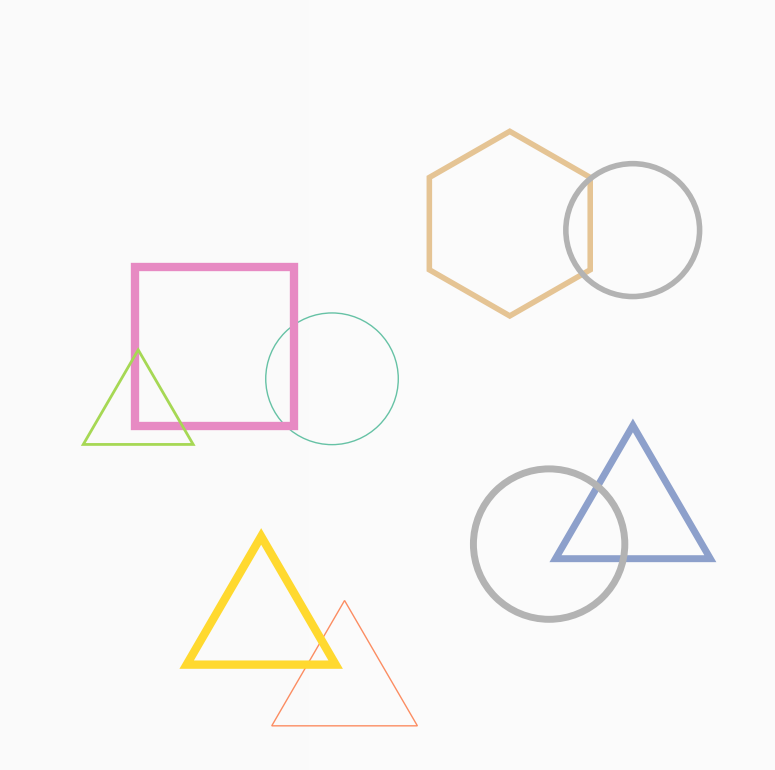[{"shape": "circle", "thickness": 0.5, "radius": 0.43, "center": [0.428, 0.508]}, {"shape": "triangle", "thickness": 0.5, "radius": 0.54, "center": [0.445, 0.112]}, {"shape": "triangle", "thickness": 2.5, "radius": 0.58, "center": [0.817, 0.332]}, {"shape": "square", "thickness": 3, "radius": 0.51, "center": [0.276, 0.55]}, {"shape": "triangle", "thickness": 1, "radius": 0.41, "center": [0.178, 0.464]}, {"shape": "triangle", "thickness": 3, "radius": 0.55, "center": [0.337, 0.192]}, {"shape": "hexagon", "thickness": 2, "radius": 0.6, "center": [0.658, 0.71]}, {"shape": "circle", "thickness": 2, "radius": 0.43, "center": [0.816, 0.701]}, {"shape": "circle", "thickness": 2.5, "radius": 0.49, "center": [0.709, 0.293]}]